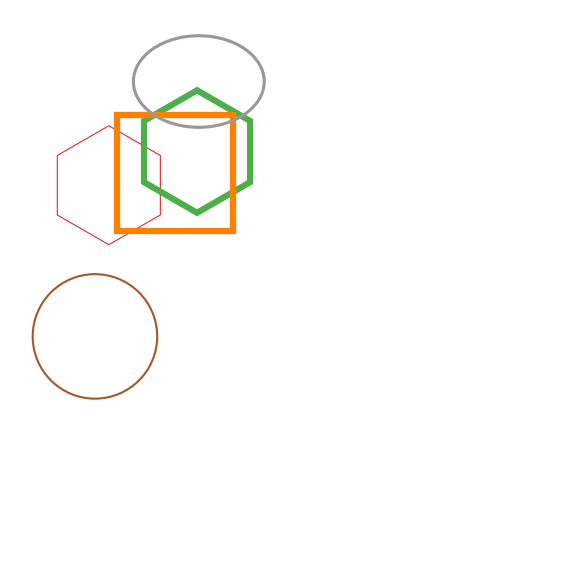[{"shape": "hexagon", "thickness": 0.5, "radius": 0.52, "center": [0.188, 0.678]}, {"shape": "hexagon", "thickness": 3, "radius": 0.53, "center": [0.341, 0.737]}, {"shape": "square", "thickness": 3, "radius": 0.5, "center": [0.303, 0.699]}, {"shape": "circle", "thickness": 1, "radius": 0.54, "center": [0.164, 0.417]}, {"shape": "oval", "thickness": 1.5, "radius": 0.57, "center": [0.344, 0.858]}]